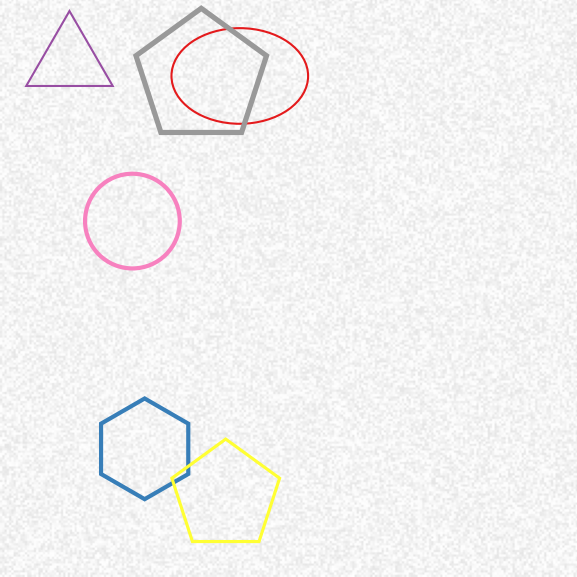[{"shape": "oval", "thickness": 1, "radius": 0.59, "center": [0.415, 0.868]}, {"shape": "hexagon", "thickness": 2, "radius": 0.44, "center": [0.251, 0.222]}, {"shape": "triangle", "thickness": 1, "radius": 0.43, "center": [0.12, 0.894]}, {"shape": "pentagon", "thickness": 1.5, "radius": 0.49, "center": [0.391, 0.141]}, {"shape": "circle", "thickness": 2, "radius": 0.41, "center": [0.229, 0.616]}, {"shape": "pentagon", "thickness": 2.5, "radius": 0.59, "center": [0.348, 0.866]}]